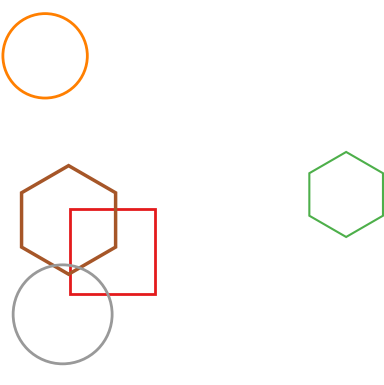[{"shape": "square", "thickness": 2, "radius": 0.55, "center": [0.293, 0.347]}, {"shape": "hexagon", "thickness": 1.5, "radius": 0.55, "center": [0.899, 0.495]}, {"shape": "circle", "thickness": 2, "radius": 0.55, "center": [0.117, 0.855]}, {"shape": "hexagon", "thickness": 2.5, "radius": 0.71, "center": [0.178, 0.429]}, {"shape": "circle", "thickness": 2, "radius": 0.64, "center": [0.163, 0.184]}]